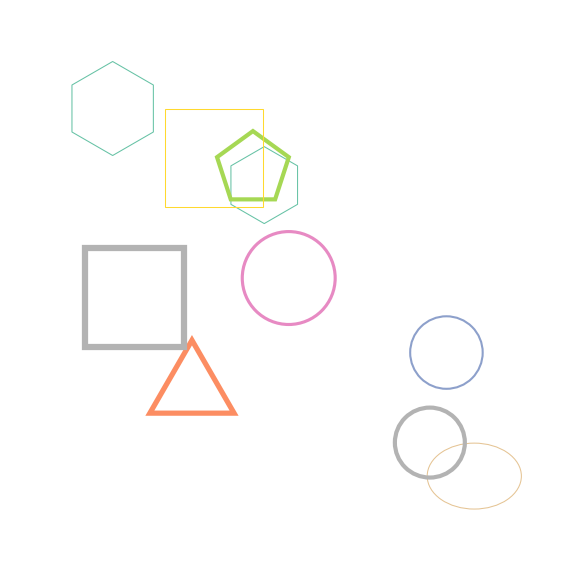[{"shape": "hexagon", "thickness": 0.5, "radius": 0.33, "center": [0.458, 0.679]}, {"shape": "hexagon", "thickness": 0.5, "radius": 0.41, "center": [0.195, 0.811]}, {"shape": "triangle", "thickness": 2.5, "radius": 0.42, "center": [0.332, 0.326]}, {"shape": "circle", "thickness": 1, "radius": 0.31, "center": [0.773, 0.389]}, {"shape": "circle", "thickness": 1.5, "radius": 0.4, "center": [0.5, 0.518]}, {"shape": "pentagon", "thickness": 2, "radius": 0.33, "center": [0.438, 0.707]}, {"shape": "square", "thickness": 0.5, "radius": 0.43, "center": [0.37, 0.726]}, {"shape": "oval", "thickness": 0.5, "radius": 0.41, "center": [0.821, 0.175]}, {"shape": "square", "thickness": 3, "radius": 0.43, "center": [0.232, 0.483]}, {"shape": "circle", "thickness": 2, "radius": 0.3, "center": [0.744, 0.233]}]